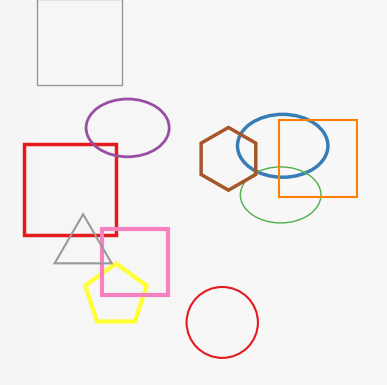[{"shape": "square", "thickness": 2.5, "radius": 0.59, "center": [0.182, 0.507]}, {"shape": "circle", "thickness": 1.5, "radius": 0.46, "center": [0.574, 0.162]}, {"shape": "oval", "thickness": 2.5, "radius": 0.58, "center": [0.73, 0.621]}, {"shape": "oval", "thickness": 1, "radius": 0.52, "center": [0.724, 0.494]}, {"shape": "oval", "thickness": 2, "radius": 0.54, "center": [0.329, 0.668]}, {"shape": "square", "thickness": 1.5, "radius": 0.5, "center": [0.821, 0.588]}, {"shape": "pentagon", "thickness": 3, "radius": 0.42, "center": [0.299, 0.232]}, {"shape": "hexagon", "thickness": 2.5, "radius": 0.41, "center": [0.59, 0.587]}, {"shape": "square", "thickness": 3, "radius": 0.43, "center": [0.348, 0.318]}, {"shape": "square", "thickness": 1, "radius": 0.55, "center": [0.205, 0.891]}, {"shape": "triangle", "thickness": 1.5, "radius": 0.42, "center": [0.215, 0.359]}]